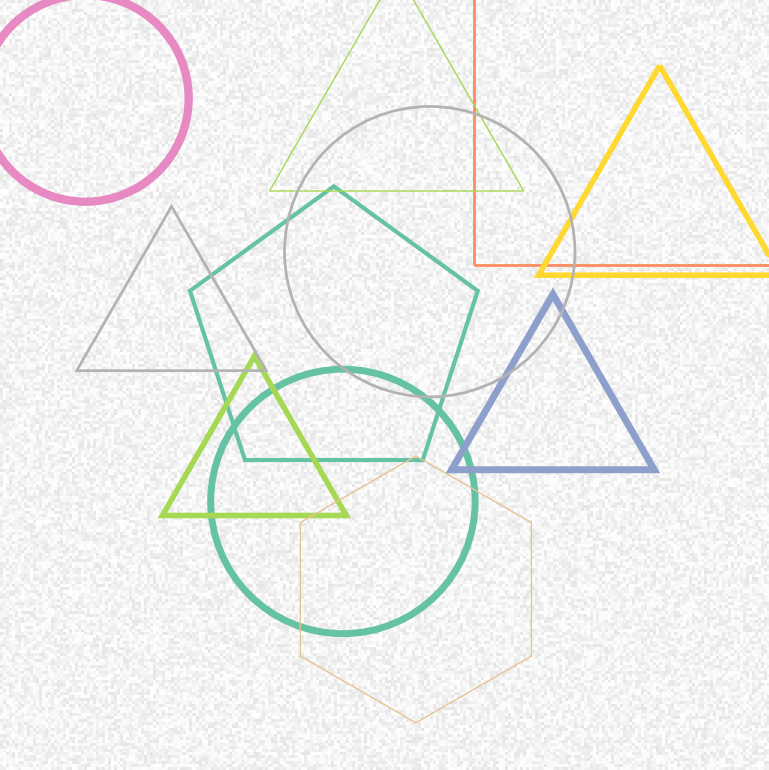[{"shape": "pentagon", "thickness": 1.5, "radius": 0.98, "center": [0.434, 0.562]}, {"shape": "circle", "thickness": 2.5, "radius": 0.86, "center": [0.445, 0.349]}, {"shape": "square", "thickness": 1, "radius": 0.96, "center": [0.808, 0.848]}, {"shape": "triangle", "thickness": 2.5, "radius": 0.76, "center": [0.718, 0.466]}, {"shape": "circle", "thickness": 3, "radius": 0.67, "center": [0.111, 0.872]}, {"shape": "triangle", "thickness": 0.5, "radius": 0.95, "center": [0.515, 0.847]}, {"shape": "triangle", "thickness": 2, "radius": 0.69, "center": [0.33, 0.399]}, {"shape": "triangle", "thickness": 2, "radius": 0.91, "center": [0.857, 0.733]}, {"shape": "hexagon", "thickness": 0.5, "radius": 0.87, "center": [0.54, 0.235]}, {"shape": "circle", "thickness": 1, "radius": 0.94, "center": [0.558, 0.673]}, {"shape": "triangle", "thickness": 1, "radius": 0.71, "center": [0.223, 0.59]}]